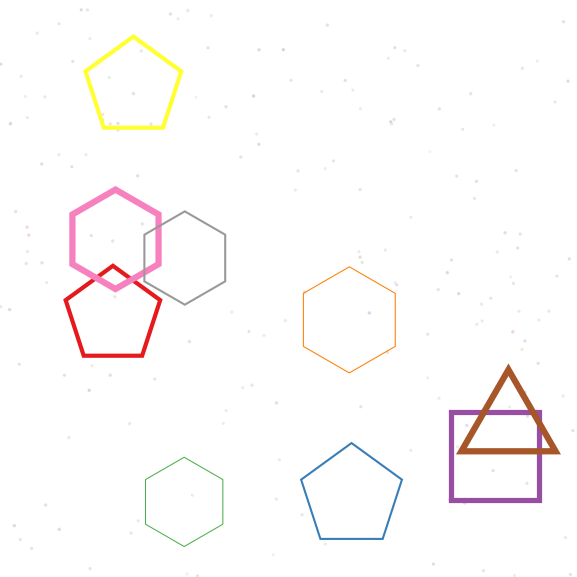[{"shape": "pentagon", "thickness": 2, "radius": 0.43, "center": [0.196, 0.453]}, {"shape": "pentagon", "thickness": 1, "radius": 0.46, "center": [0.609, 0.14]}, {"shape": "hexagon", "thickness": 0.5, "radius": 0.39, "center": [0.319, 0.13]}, {"shape": "square", "thickness": 2.5, "radius": 0.38, "center": [0.857, 0.21]}, {"shape": "hexagon", "thickness": 0.5, "radius": 0.46, "center": [0.605, 0.445]}, {"shape": "pentagon", "thickness": 2, "radius": 0.44, "center": [0.231, 0.849]}, {"shape": "triangle", "thickness": 3, "radius": 0.47, "center": [0.88, 0.265]}, {"shape": "hexagon", "thickness": 3, "radius": 0.43, "center": [0.2, 0.585]}, {"shape": "hexagon", "thickness": 1, "radius": 0.4, "center": [0.32, 0.552]}]